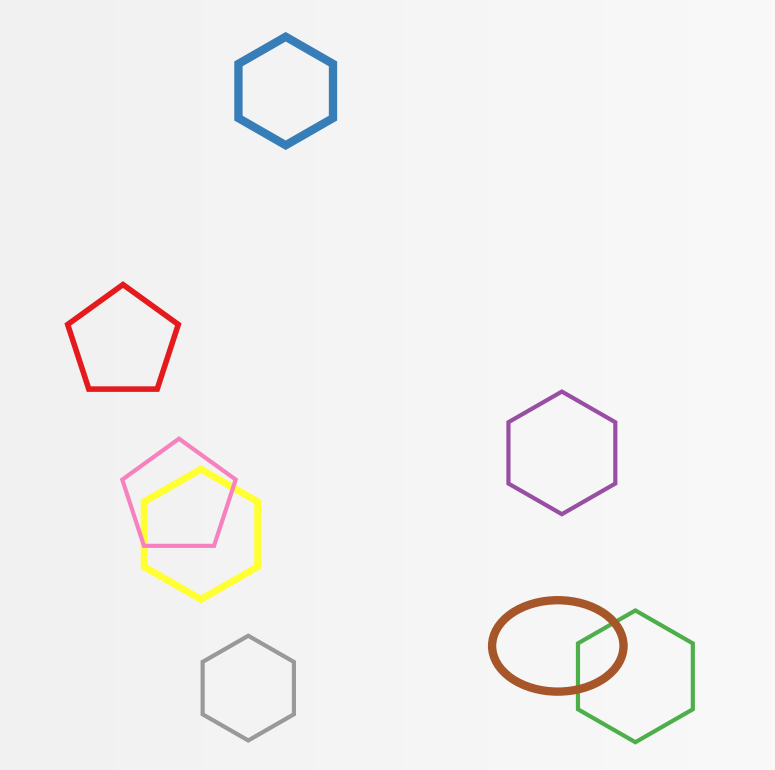[{"shape": "pentagon", "thickness": 2, "radius": 0.38, "center": [0.159, 0.555]}, {"shape": "hexagon", "thickness": 3, "radius": 0.35, "center": [0.369, 0.882]}, {"shape": "hexagon", "thickness": 1.5, "radius": 0.43, "center": [0.82, 0.122]}, {"shape": "hexagon", "thickness": 1.5, "radius": 0.4, "center": [0.725, 0.412]}, {"shape": "hexagon", "thickness": 2.5, "radius": 0.42, "center": [0.259, 0.306]}, {"shape": "oval", "thickness": 3, "radius": 0.42, "center": [0.72, 0.161]}, {"shape": "pentagon", "thickness": 1.5, "radius": 0.38, "center": [0.231, 0.353]}, {"shape": "hexagon", "thickness": 1.5, "radius": 0.34, "center": [0.32, 0.106]}]